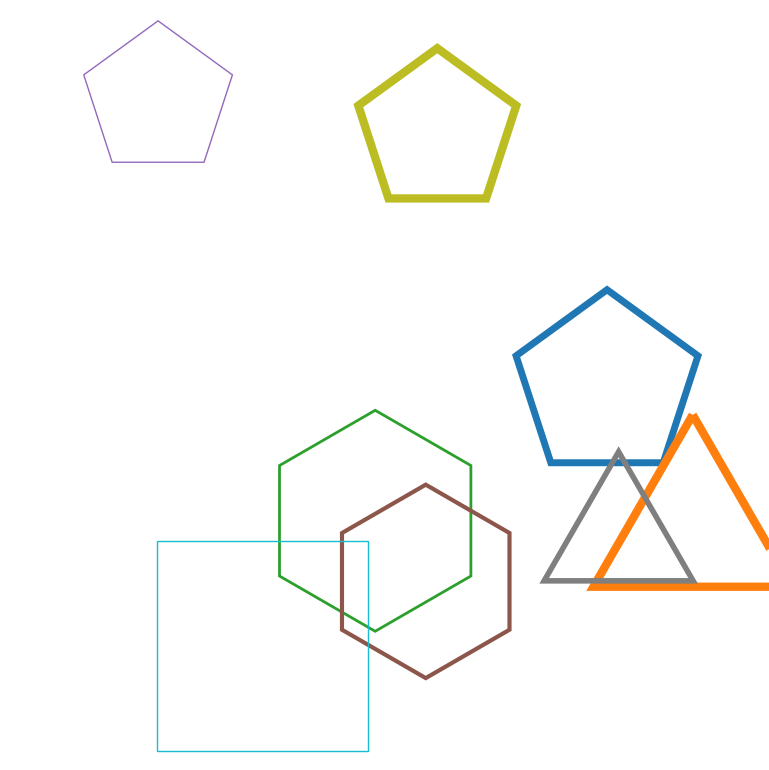[{"shape": "pentagon", "thickness": 2.5, "radius": 0.62, "center": [0.788, 0.5]}, {"shape": "triangle", "thickness": 3, "radius": 0.74, "center": [0.9, 0.312]}, {"shape": "hexagon", "thickness": 1, "radius": 0.72, "center": [0.487, 0.324]}, {"shape": "pentagon", "thickness": 0.5, "radius": 0.51, "center": [0.205, 0.871]}, {"shape": "hexagon", "thickness": 1.5, "radius": 0.63, "center": [0.553, 0.245]}, {"shape": "triangle", "thickness": 2, "radius": 0.56, "center": [0.803, 0.302]}, {"shape": "pentagon", "thickness": 3, "radius": 0.54, "center": [0.568, 0.83]}, {"shape": "square", "thickness": 0.5, "radius": 0.68, "center": [0.341, 0.161]}]